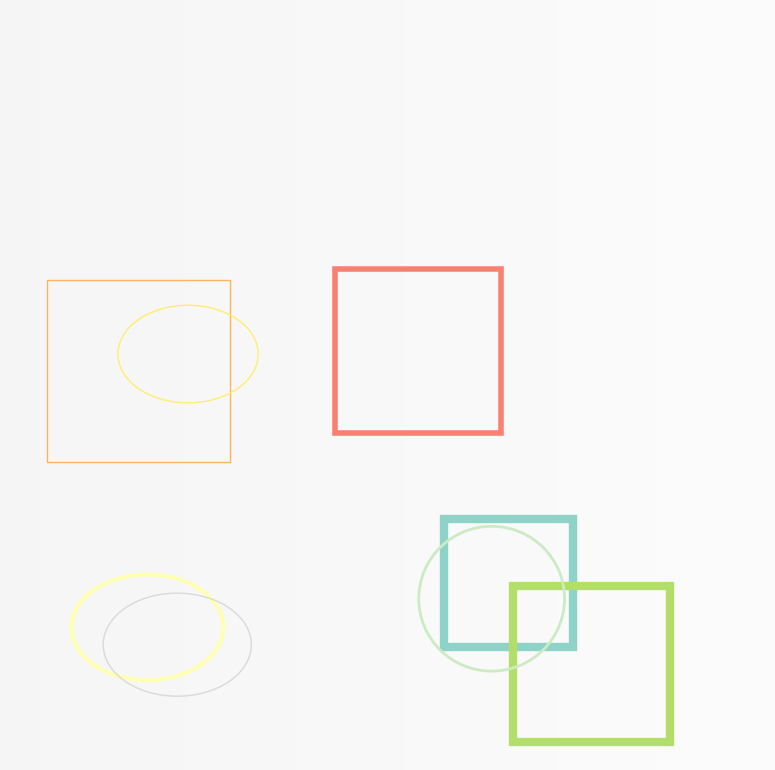[{"shape": "square", "thickness": 3, "radius": 0.42, "center": [0.656, 0.243]}, {"shape": "oval", "thickness": 1.5, "radius": 0.49, "center": [0.19, 0.185]}, {"shape": "square", "thickness": 2, "radius": 0.53, "center": [0.539, 0.544]}, {"shape": "square", "thickness": 0.5, "radius": 0.59, "center": [0.179, 0.518]}, {"shape": "square", "thickness": 3, "radius": 0.51, "center": [0.763, 0.138]}, {"shape": "oval", "thickness": 0.5, "radius": 0.48, "center": [0.229, 0.163]}, {"shape": "circle", "thickness": 1, "radius": 0.47, "center": [0.634, 0.222]}, {"shape": "oval", "thickness": 0.5, "radius": 0.45, "center": [0.243, 0.54]}]